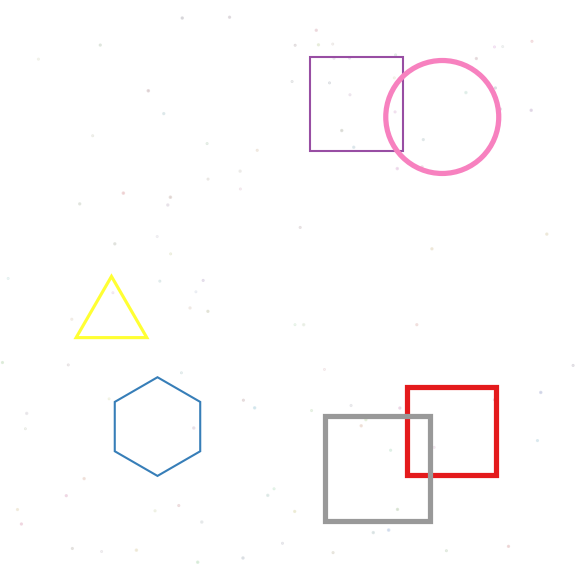[{"shape": "square", "thickness": 2.5, "radius": 0.38, "center": [0.782, 0.253]}, {"shape": "hexagon", "thickness": 1, "radius": 0.43, "center": [0.273, 0.26]}, {"shape": "square", "thickness": 1, "radius": 0.4, "center": [0.617, 0.819]}, {"shape": "triangle", "thickness": 1.5, "radius": 0.35, "center": [0.193, 0.45]}, {"shape": "circle", "thickness": 2.5, "radius": 0.49, "center": [0.766, 0.797]}, {"shape": "square", "thickness": 2.5, "radius": 0.45, "center": [0.654, 0.187]}]